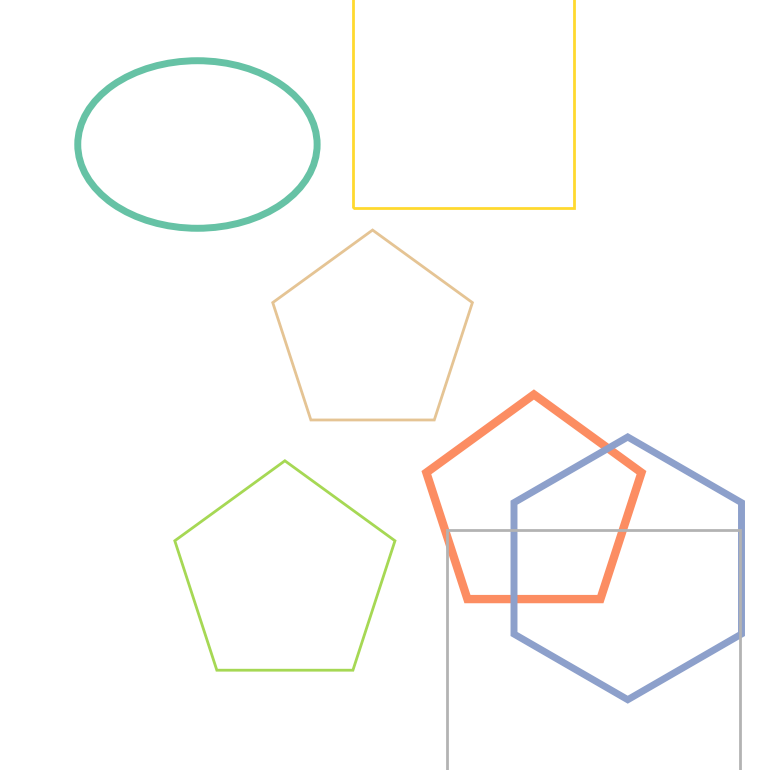[{"shape": "oval", "thickness": 2.5, "radius": 0.78, "center": [0.256, 0.812]}, {"shape": "pentagon", "thickness": 3, "radius": 0.73, "center": [0.693, 0.341]}, {"shape": "hexagon", "thickness": 2.5, "radius": 0.85, "center": [0.815, 0.262]}, {"shape": "pentagon", "thickness": 1, "radius": 0.75, "center": [0.37, 0.251]}, {"shape": "square", "thickness": 1, "radius": 0.72, "center": [0.602, 0.873]}, {"shape": "pentagon", "thickness": 1, "radius": 0.68, "center": [0.484, 0.565]}, {"shape": "square", "thickness": 1, "radius": 0.95, "center": [0.771, 0.122]}]